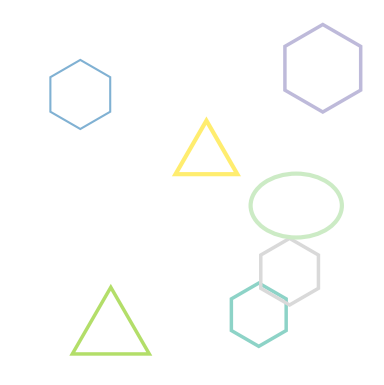[{"shape": "hexagon", "thickness": 2.5, "radius": 0.41, "center": [0.672, 0.183]}, {"shape": "hexagon", "thickness": 2.5, "radius": 0.57, "center": [0.838, 0.823]}, {"shape": "hexagon", "thickness": 1.5, "radius": 0.45, "center": [0.209, 0.755]}, {"shape": "triangle", "thickness": 2.5, "radius": 0.58, "center": [0.288, 0.138]}, {"shape": "hexagon", "thickness": 2.5, "radius": 0.43, "center": [0.752, 0.294]}, {"shape": "oval", "thickness": 3, "radius": 0.59, "center": [0.769, 0.466]}, {"shape": "triangle", "thickness": 3, "radius": 0.46, "center": [0.536, 0.594]}]